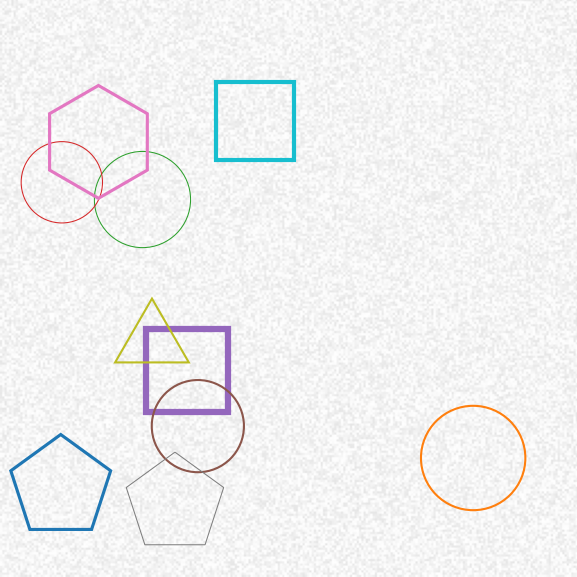[{"shape": "pentagon", "thickness": 1.5, "radius": 0.45, "center": [0.105, 0.156]}, {"shape": "circle", "thickness": 1, "radius": 0.45, "center": [0.819, 0.206]}, {"shape": "circle", "thickness": 0.5, "radius": 0.42, "center": [0.247, 0.654]}, {"shape": "circle", "thickness": 0.5, "radius": 0.35, "center": [0.107, 0.683]}, {"shape": "square", "thickness": 3, "radius": 0.36, "center": [0.324, 0.357]}, {"shape": "circle", "thickness": 1, "radius": 0.4, "center": [0.343, 0.261]}, {"shape": "hexagon", "thickness": 1.5, "radius": 0.49, "center": [0.17, 0.753]}, {"shape": "pentagon", "thickness": 0.5, "radius": 0.44, "center": [0.303, 0.128]}, {"shape": "triangle", "thickness": 1, "radius": 0.37, "center": [0.263, 0.408]}, {"shape": "square", "thickness": 2, "radius": 0.34, "center": [0.442, 0.79]}]